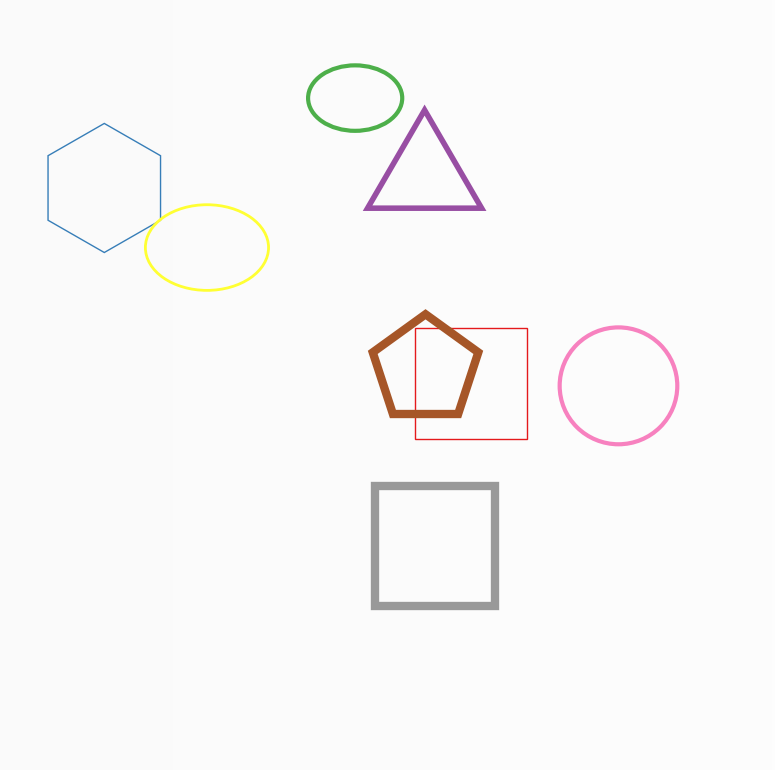[{"shape": "square", "thickness": 0.5, "radius": 0.36, "center": [0.607, 0.502]}, {"shape": "hexagon", "thickness": 0.5, "radius": 0.42, "center": [0.135, 0.756]}, {"shape": "oval", "thickness": 1.5, "radius": 0.3, "center": [0.458, 0.873]}, {"shape": "triangle", "thickness": 2, "radius": 0.42, "center": [0.548, 0.772]}, {"shape": "oval", "thickness": 1, "radius": 0.4, "center": [0.267, 0.679]}, {"shape": "pentagon", "thickness": 3, "radius": 0.36, "center": [0.549, 0.52]}, {"shape": "circle", "thickness": 1.5, "radius": 0.38, "center": [0.798, 0.499]}, {"shape": "square", "thickness": 3, "radius": 0.39, "center": [0.561, 0.291]}]